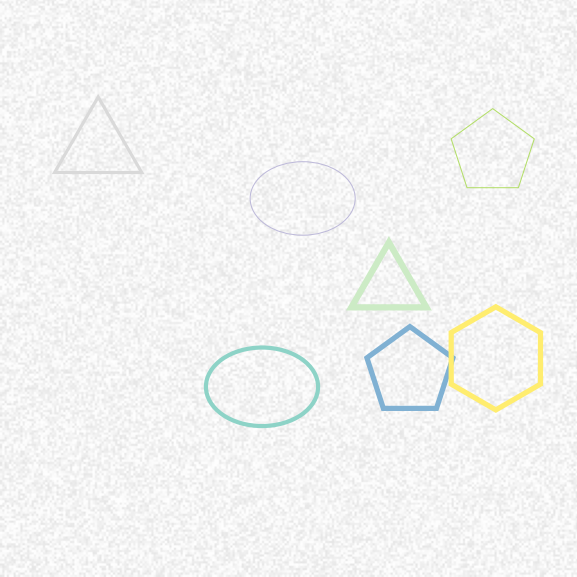[{"shape": "oval", "thickness": 2, "radius": 0.49, "center": [0.454, 0.329]}, {"shape": "oval", "thickness": 0.5, "radius": 0.45, "center": [0.524, 0.655]}, {"shape": "pentagon", "thickness": 2.5, "radius": 0.39, "center": [0.71, 0.355]}, {"shape": "pentagon", "thickness": 0.5, "radius": 0.38, "center": [0.853, 0.735]}, {"shape": "triangle", "thickness": 1.5, "radius": 0.44, "center": [0.17, 0.744]}, {"shape": "triangle", "thickness": 3, "radius": 0.38, "center": [0.673, 0.504]}, {"shape": "hexagon", "thickness": 2.5, "radius": 0.45, "center": [0.859, 0.379]}]